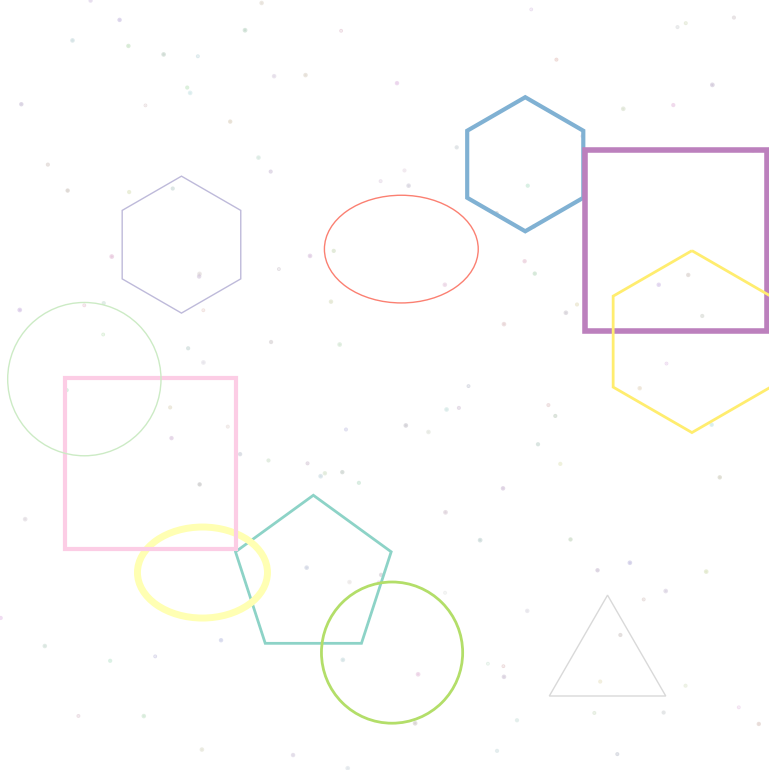[{"shape": "pentagon", "thickness": 1, "radius": 0.53, "center": [0.407, 0.251]}, {"shape": "oval", "thickness": 2.5, "radius": 0.42, "center": [0.263, 0.256]}, {"shape": "hexagon", "thickness": 0.5, "radius": 0.44, "center": [0.236, 0.682]}, {"shape": "oval", "thickness": 0.5, "radius": 0.5, "center": [0.521, 0.676]}, {"shape": "hexagon", "thickness": 1.5, "radius": 0.44, "center": [0.682, 0.787]}, {"shape": "circle", "thickness": 1, "radius": 0.46, "center": [0.509, 0.152]}, {"shape": "square", "thickness": 1.5, "radius": 0.56, "center": [0.195, 0.398]}, {"shape": "triangle", "thickness": 0.5, "radius": 0.44, "center": [0.789, 0.14]}, {"shape": "square", "thickness": 2, "radius": 0.59, "center": [0.878, 0.688]}, {"shape": "circle", "thickness": 0.5, "radius": 0.5, "center": [0.11, 0.508]}, {"shape": "hexagon", "thickness": 1, "radius": 0.59, "center": [0.899, 0.556]}]